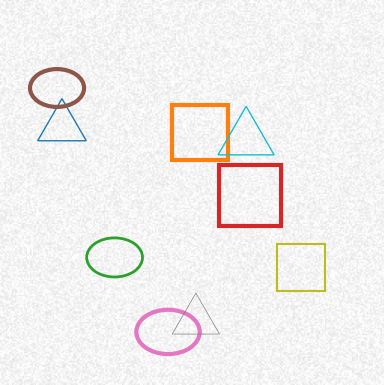[{"shape": "triangle", "thickness": 1, "radius": 0.36, "center": [0.161, 0.671]}, {"shape": "square", "thickness": 3, "radius": 0.36, "center": [0.52, 0.656]}, {"shape": "oval", "thickness": 2, "radius": 0.36, "center": [0.298, 0.331]}, {"shape": "square", "thickness": 3, "radius": 0.4, "center": [0.65, 0.492]}, {"shape": "oval", "thickness": 3, "radius": 0.35, "center": [0.148, 0.771]}, {"shape": "oval", "thickness": 3, "radius": 0.41, "center": [0.436, 0.138]}, {"shape": "triangle", "thickness": 0.5, "radius": 0.35, "center": [0.509, 0.168]}, {"shape": "square", "thickness": 1.5, "radius": 0.31, "center": [0.781, 0.305]}, {"shape": "triangle", "thickness": 1, "radius": 0.42, "center": [0.639, 0.64]}]